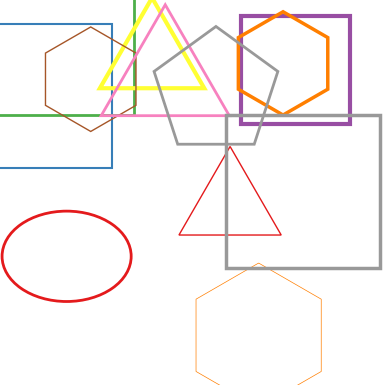[{"shape": "triangle", "thickness": 1, "radius": 0.77, "center": [0.598, 0.466]}, {"shape": "oval", "thickness": 2, "radius": 0.84, "center": [0.173, 0.334]}, {"shape": "square", "thickness": 1.5, "radius": 0.93, "center": [0.104, 0.752]}, {"shape": "square", "thickness": 2, "radius": 0.88, "center": [0.171, 0.878]}, {"shape": "square", "thickness": 3, "radius": 0.71, "center": [0.767, 0.818]}, {"shape": "hexagon", "thickness": 2.5, "radius": 0.67, "center": [0.735, 0.835]}, {"shape": "hexagon", "thickness": 0.5, "radius": 0.94, "center": [0.672, 0.129]}, {"shape": "triangle", "thickness": 3, "radius": 0.78, "center": [0.395, 0.849]}, {"shape": "hexagon", "thickness": 1, "radius": 0.68, "center": [0.236, 0.794]}, {"shape": "triangle", "thickness": 2, "radius": 0.96, "center": [0.429, 0.796]}, {"shape": "square", "thickness": 2.5, "radius": 1.0, "center": [0.787, 0.503]}, {"shape": "pentagon", "thickness": 2, "radius": 0.85, "center": [0.561, 0.762]}]